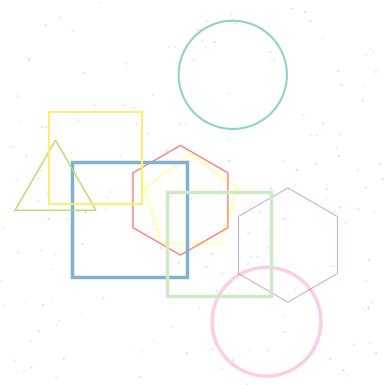[{"shape": "circle", "thickness": 1.5, "radius": 0.7, "center": [0.605, 0.806]}, {"shape": "pentagon", "thickness": 1.5, "radius": 0.64, "center": [0.496, 0.471]}, {"shape": "hexagon", "thickness": 1, "radius": 0.71, "center": [0.469, 0.48]}, {"shape": "square", "thickness": 2.5, "radius": 0.75, "center": [0.336, 0.43]}, {"shape": "triangle", "thickness": 1, "radius": 0.61, "center": [0.144, 0.515]}, {"shape": "circle", "thickness": 2.5, "radius": 0.71, "center": [0.692, 0.164]}, {"shape": "hexagon", "thickness": 0.5, "radius": 0.74, "center": [0.748, 0.364]}, {"shape": "square", "thickness": 2.5, "radius": 0.67, "center": [0.568, 0.367]}, {"shape": "square", "thickness": 1.5, "radius": 0.6, "center": [0.247, 0.589]}]